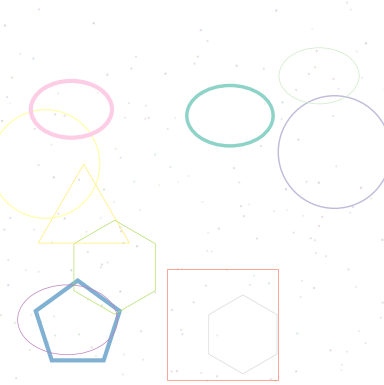[{"shape": "oval", "thickness": 2.5, "radius": 0.56, "center": [0.597, 0.699]}, {"shape": "circle", "thickness": 1, "radius": 0.71, "center": [0.118, 0.574]}, {"shape": "circle", "thickness": 1, "radius": 0.73, "center": [0.869, 0.605]}, {"shape": "square", "thickness": 0.5, "radius": 0.72, "center": [0.578, 0.156]}, {"shape": "pentagon", "thickness": 3, "radius": 0.57, "center": [0.202, 0.157]}, {"shape": "hexagon", "thickness": 0.5, "radius": 0.61, "center": [0.298, 0.306]}, {"shape": "oval", "thickness": 3, "radius": 0.53, "center": [0.185, 0.716]}, {"shape": "hexagon", "thickness": 0.5, "radius": 0.51, "center": [0.631, 0.132]}, {"shape": "oval", "thickness": 0.5, "radius": 0.65, "center": [0.175, 0.169]}, {"shape": "oval", "thickness": 0.5, "radius": 0.52, "center": [0.829, 0.803]}, {"shape": "triangle", "thickness": 0.5, "radius": 0.68, "center": [0.218, 0.437]}]